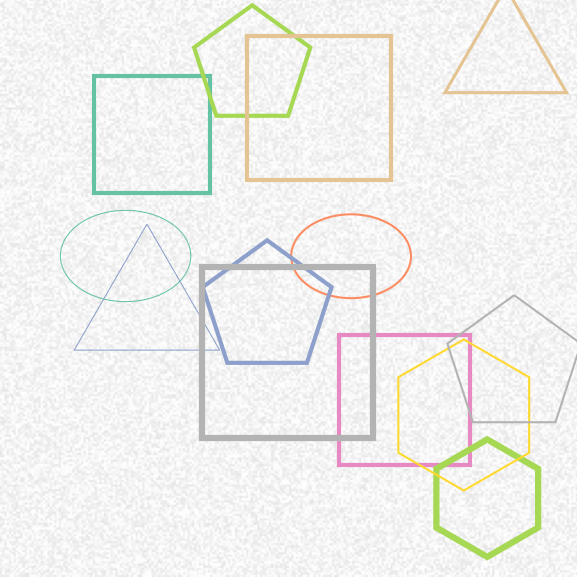[{"shape": "oval", "thickness": 0.5, "radius": 0.56, "center": [0.217, 0.556]}, {"shape": "square", "thickness": 2, "radius": 0.5, "center": [0.263, 0.766]}, {"shape": "oval", "thickness": 1, "radius": 0.52, "center": [0.608, 0.555]}, {"shape": "pentagon", "thickness": 2, "radius": 0.59, "center": [0.463, 0.466]}, {"shape": "triangle", "thickness": 0.5, "radius": 0.73, "center": [0.254, 0.466]}, {"shape": "square", "thickness": 2, "radius": 0.56, "center": [0.7, 0.306]}, {"shape": "pentagon", "thickness": 2, "radius": 0.53, "center": [0.437, 0.884]}, {"shape": "hexagon", "thickness": 3, "radius": 0.51, "center": [0.844, 0.137]}, {"shape": "hexagon", "thickness": 1, "radius": 0.65, "center": [0.803, 0.281]}, {"shape": "triangle", "thickness": 1.5, "radius": 0.61, "center": [0.876, 0.899]}, {"shape": "square", "thickness": 2, "radius": 0.62, "center": [0.553, 0.812]}, {"shape": "square", "thickness": 3, "radius": 0.74, "center": [0.498, 0.388]}, {"shape": "pentagon", "thickness": 1, "radius": 0.61, "center": [0.89, 0.366]}]